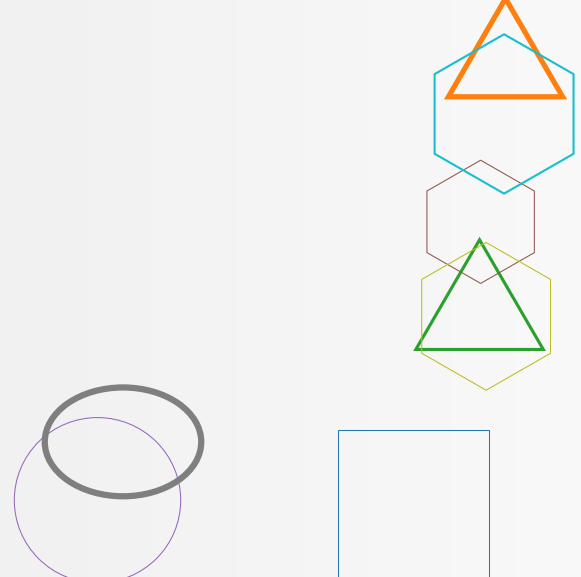[{"shape": "square", "thickness": 0.5, "radius": 0.65, "center": [0.712, 0.124]}, {"shape": "triangle", "thickness": 2.5, "radius": 0.57, "center": [0.87, 0.888]}, {"shape": "triangle", "thickness": 1.5, "radius": 0.63, "center": [0.825, 0.457]}, {"shape": "circle", "thickness": 0.5, "radius": 0.72, "center": [0.168, 0.133]}, {"shape": "hexagon", "thickness": 0.5, "radius": 0.53, "center": [0.827, 0.615]}, {"shape": "oval", "thickness": 3, "radius": 0.67, "center": [0.212, 0.234]}, {"shape": "hexagon", "thickness": 0.5, "radius": 0.64, "center": [0.836, 0.451]}, {"shape": "hexagon", "thickness": 1, "radius": 0.69, "center": [0.867, 0.802]}]